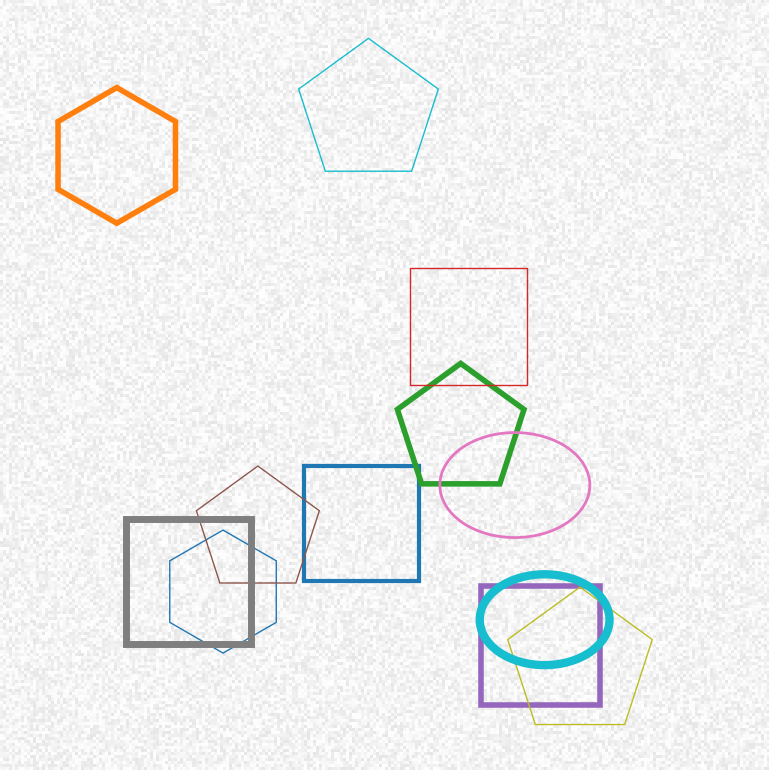[{"shape": "square", "thickness": 1.5, "radius": 0.37, "center": [0.469, 0.32]}, {"shape": "hexagon", "thickness": 0.5, "radius": 0.4, "center": [0.29, 0.232]}, {"shape": "hexagon", "thickness": 2, "radius": 0.44, "center": [0.152, 0.798]}, {"shape": "pentagon", "thickness": 2, "radius": 0.43, "center": [0.598, 0.442]}, {"shape": "square", "thickness": 0.5, "radius": 0.38, "center": [0.609, 0.576]}, {"shape": "square", "thickness": 2, "radius": 0.39, "center": [0.702, 0.161]}, {"shape": "pentagon", "thickness": 0.5, "radius": 0.42, "center": [0.335, 0.311]}, {"shape": "oval", "thickness": 1, "radius": 0.49, "center": [0.669, 0.37]}, {"shape": "square", "thickness": 2.5, "radius": 0.41, "center": [0.245, 0.245]}, {"shape": "pentagon", "thickness": 0.5, "radius": 0.49, "center": [0.753, 0.139]}, {"shape": "oval", "thickness": 3, "radius": 0.42, "center": [0.707, 0.195]}, {"shape": "pentagon", "thickness": 0.5, "radius": 0.48, "center": [0.479, 0.855]}]